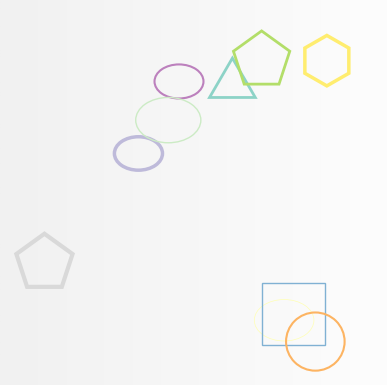[{"shape": "triangle", "thickness": 2, "radius": 0.34, "center": [0.6, 0.781]}, {"shape": "oval", "thickness": 0.5, "radius": 0.38, "center": [0.733, 0.168]}, {"shape": "oval", "thickness": 2.5, "radius": 0.31, "center": [0.357, 0.601]}, {"shape": "square", "thickness": 1, "radius": 0.4, "center": [0.757, 0.184]}, {"shape": "circle", "thickness": 1.5, "radius": 0.38, "center": [0.814, 0.113]}, {"shape": "pentagon", "thickness": 2, "radius": 0.38, "center": [0.675, 0.843]}, {"shape": "pentagon", "thickness": 3, "radius": 0.38, "center": [0.115, 0.317]}, {"shape": "oval", "thickness": 1.5, "radius": 0.32, "center": [0.462, 0.788]}, {"shape": "oval", "thickness": 1, "radius": 0.42, "center": [0.434, 0.688]}, {"shape": "hexagon", "thickness": 2.5, "radius": 0.33, "center": [0.843, 0.842]}]